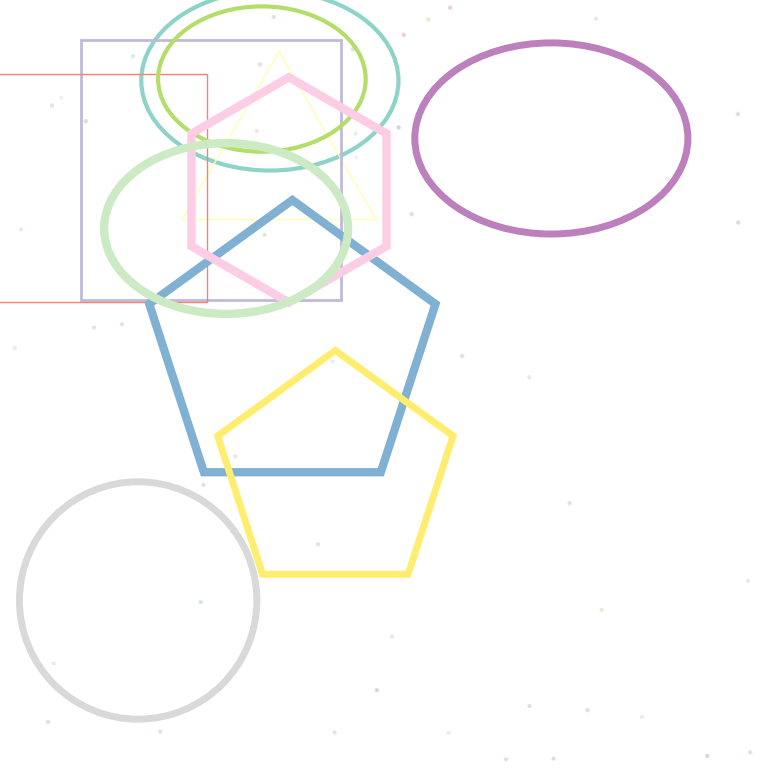[{"shape": "oval", "thickness": 1.5, "radius": 0.83, "center": [0.35, 0.895]}, {"shape": "triangle", "thickness": 0.5, "radius": 0.73, "center": [0.362, 0.787]}, {"shape": "square", "thickness": 1, "radius": 0.85, "center": [0.274, 0.779]}, {"shape": "square", "thickness": 0.5, "radius": 0.74, "center": [0.121, 0.756]}, {"shape": "pentagon", "thickness": 3, "radius": 0.98, "center": [0.38, 0.545]}, {"shape": "oval", "thickness": 1.5, "radius": 0.67, "center": [0.34, 0.897]}, {"shape": "hexagon", "thickness": 3, "radius": 0.73, "center": [0.375, 0.753]}, {"shape": "circle", "thickness": 2.5, "radius": 0.77, "center": [0.179, 0.22]}, {"shape": "oval", "thickness": 2.5, "radius": 0.89, "center": [0.716, 0.82]}, {"shape": "oval", "thickness": 3, "radius": 0.79, "center": [0.294, 0.703]}, {"shape": "pentagon", "thickness": 2.5, "radius": 0.8, "center": [0.436, 0.384]}]